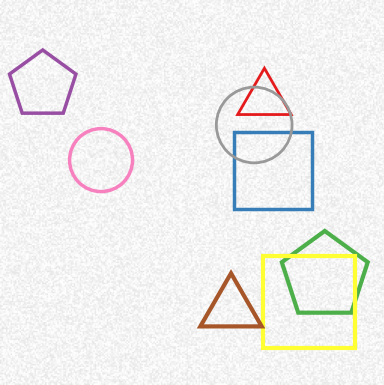[{"shape": "triangle", "thickness": 2, "radius": 0.4, "center": [0.687, 0.743]}, {"shape": "square", "thickness": 2.5, "radius": 0.5, "center": [0.709, 0.556]}, {"shape": "pentagon", "thickness": 3, "radius": 0.59, "center": [0.844, 0.283]}, {"shape": "pentagon", "thickness": 2.5, "radius": 0.45, "center": [0.111, 0.779]}, {"shape": "square", "thickness": 3, "radius": 0.6, "center": [0.803, 0.215]}, {"shape": "triangle", "thickness": 3, "radius": 0.46, "center": [0.6, 0.198]}, {"shape": "circle", "thickness": 2.5, "radius": 0.41, "center": [0.262, 0.584]}, {"shape": "circle", "thickness": 2, "radius": 0.49, "center": [0.66, 0.675]}]